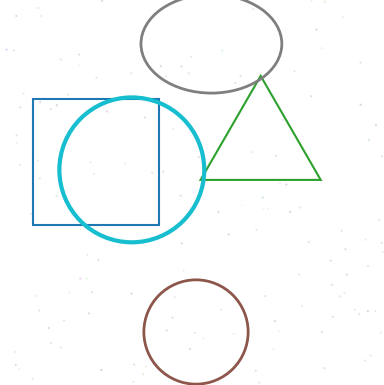[{"shape": "square", "thickness": 1.5, "radius": 0.81, "center": [0.249, 0.579]}, {"shape": "triangle", "thickness": 1.5, "radius": 0.9, "center": [0.677, 0.623]}, {"shape": "circle", "thickness": 2, "radius": 0.68, "center": [0.509, 0.138]}, {"shape": "oval", "thickness": 2, "radius": 0.91, "center": [0.549, 0.886]}, {"shape": "circle", "thickness": 3, "radius": 0.94, "center": [0.342, 0.559]}]